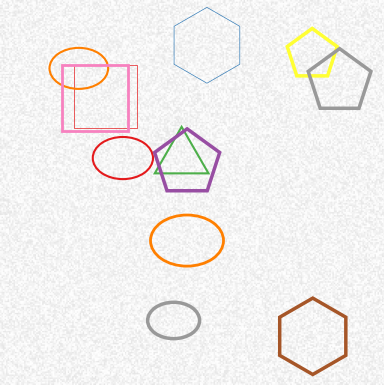[{"shape": "square", "thickness": 0.5, "radius": 0.41, "center": [0.274, 0.749]}, {"shape": "oval", "thickness": 1.5, "radius": 0.39, "center": [0.319, 0.589]}, {"shape": "hexagon", "thickness": 0.5, "radius": 0.49, "center": [0.537, 0.882]}, {"shape": "triangle", "thickness": 1.5, "radius": 0.4, "center": [0.472, 0.59]}, {"shape": "pentagon", "thickness": 2.5, "radius": 0.44, "center": [0.486, 0.576]}, {"shape": "oval", "thickness": 2, "radius": 0.47, "center": [0.486, 0.375]}, {"shape": "oval", "thickness": 1.5, "radius": 0.38, "center": [0.205, 0.822]}, {"shape": "pentagon", "thickness": 2.5, "radius": 0.34, "center": [0.811, 0.858]}, {"shape": "hexagon", "thickness": 2.5, "radius": 0.5, "center": [0.812, 0.127]}, {"shape": "square", "thickness": 2, "radius": 0.43, "center": [0.247, 0.745]}, {"shape": "pentagon", "thickness": 2.5, "radius": 0.43, "center": [0.882, 0.788]}, {"shape": "oval", "thickness": 2.5, "radius": 0.34, "center": [0.451, 0.168]}]